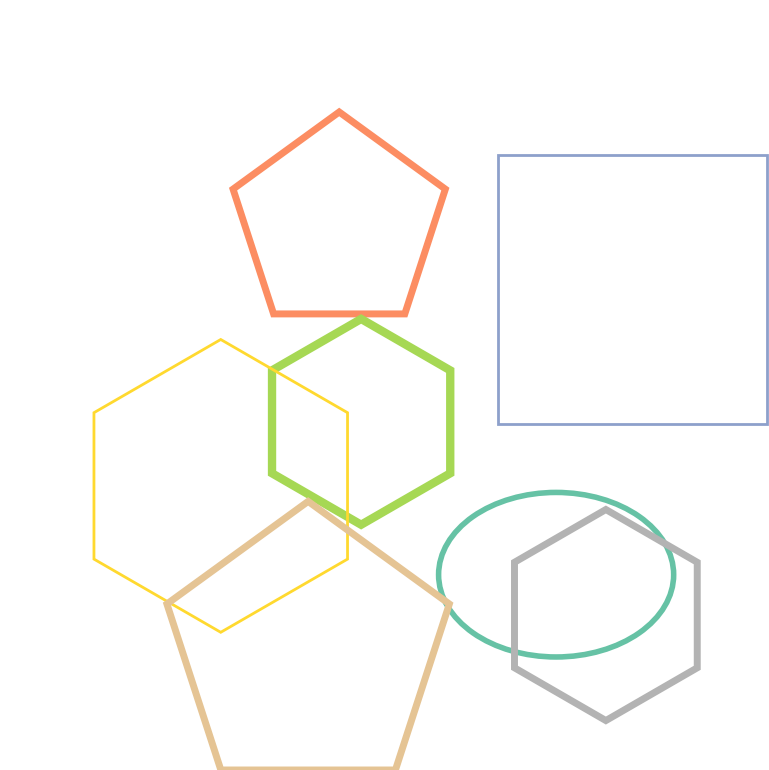[{"shape": "oval", "thickness": 2, "radius": 0.76, "center": [0.722, 0.254]}, {"shape": "pentagon", "thickness": 2.5, "radius": 0.72, "center": [0.441, 0.71]}, {"shape": "square", "thickness": 1, "radius": 0.87, "center": [0.821, 0.624]}, {"shape": "hexagon", "thickness": 3, "radius": 0.67, "center": [0.469, 0.452]}, {"shape": "hexagon", "thickness": 1, "radius": 0.95, "center": [0.287, 0.369]}, {"shape": "pentagon", "thickness": 2.5, "radius": 0.96, "center": [0.4, 0.156]}, {"shape": "hexagon", "thickness": 2.5, "radius": 0.69, "center": [0.787, 0.201]}]